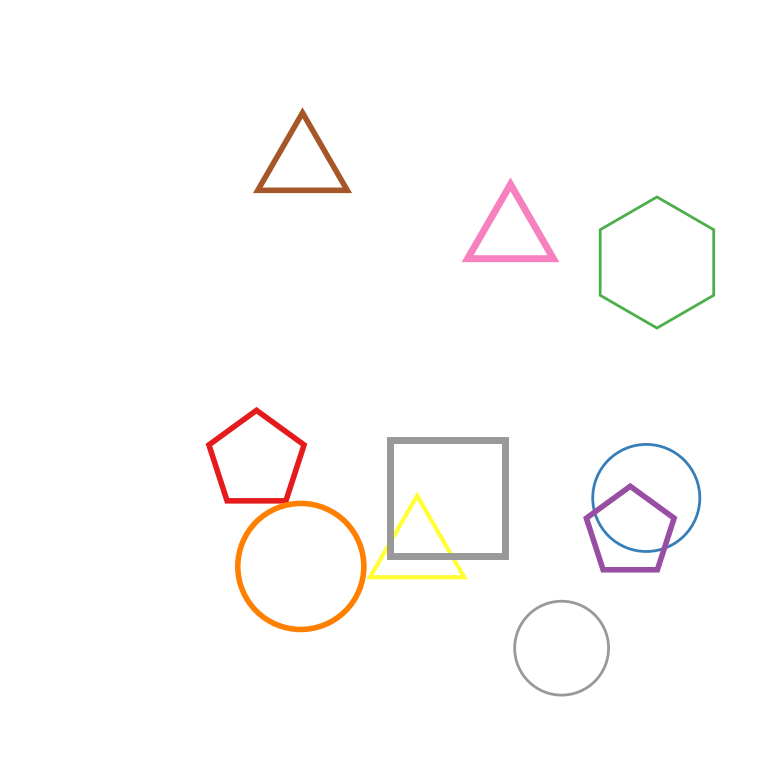[{"shape": "pentagon", "thickness": 2, "radius": 0.32, "center": [0.333, 0.402]}, {"shape": "circle", "thickness": 1, "radius": 0.35, "center": [0.839, 0.353]}, {"shape": "hexagon", "thickness": 1, "radius": 0.43, "center": [0.853, 0.659]}, {"shape": "pentagon", "thickness": 2, "radius": 0.3, "center": [0.819, 0.309]}, {"shape": "circle", "thickness": 2, "radius": 0.41, "center": [0.391, 0.264]}, {"shape": "triangle", "thickness": 1.5, "radius": 0.35, "center": [0.542, 0.286]}, {"shape": "triangle", "thickness": 2, "radius": 0.34, "center": [0.393, 0.786]}, {"shape": "triangle", "thickness": 2.5, "radius": 0.32, "center": [0.663, 0.696]}, {"shape": "square", "thickness": 2.5, "radius": 0.38, "center": [0.581, 0.353]}, {"shape": "circle", "thickness": 1, "radius": 0.3, "center": [0.729, 0.158]}]